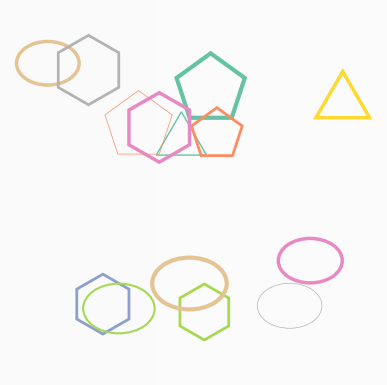[{"shape": "pentagon", "thickness": 3, "radius": 0.46, "center": [0.544, 0.769]}, {"shape": "triangle", "thickness": 1, "radius": 0.37, "center": [0.468, 0.635]}, {"shape": "pentagon", "thickness": 0.5, "radius": 0.46, "center": [0.358, 0.674]}, {"shape": "pentagon", "thickness": 2, "radius": 0.34, "center": [0.56, 0.652]}, {"shape": "hexagon", "thickness": 2, "radius": 0.39, "center": [0.266, 0.21]}, {"shape": "oval", "thickness": 2.5, "radius": 0.41, "center": [0.801, 0.323]}, {"shape": "hexagon", "thickness": 2.5, "radius": 0.45, "center": [0.411, 0.669]}, {"shape": "hexagon", "thickness": 2, "radius": 0.36, "center": [0.527, 0.19]}, {"shape": "oval", "thickness": 1.5, "radius": 0.46, "center": [0.307, 0.199]}, {"shape": "triangle", "thickness": 2.5, "radius": 0.4, "center": [0.884, 0.734]}, {"shape": "oval", "thickness": 3, "radius": 0.48, "center": [0.489, 0.264]}, {"shape": "oval", "thickness": 2.5, "radius": 0.4, "center": [0.123, 0.836]}, {"shape": "oval", "thickness": 0.5, "radius": 0.42, "center": [0.747, 0.206]}, {"shape": "hexagon", "thickness": 2, "radius": 0.45, "center": [0.228, 0.818]}]